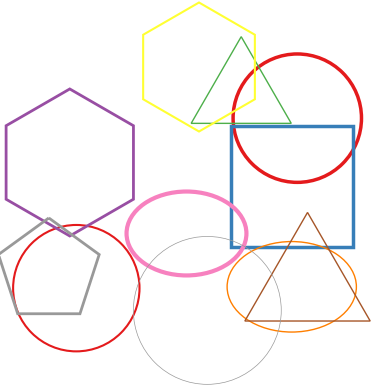[{"shape": "circle", "thickness": 2.5, "radius": 0.83, "center": [0.772, 0.693]}, {"shape": "circle", "thickness": 1.5, "radius": 0.82, "center": [0.198, 0.252]}, {"shape": "square", "thickness": 2.5, "radius": 0.79, "center": [0.758, 0.515]}, {"shape": "triangle", "thickness": 1, "radius": 0.75, "center": [0.627, 0.755]}, {"shape": "hexagon", "thickness": 2, "radius": 0.95, "center": [0.181, 0.578]}, {"shape": "oval", "thickness": 1, "radius": 0.84, "center": [0.758, 0.255]}, {"shape": "hexagon", "thickness": 1.5, "radius": 0.84, "center": [0.517, 0.826]}, {"shape": "triangle", "thickness": 1, "radius": 0.94, "center": [0.799, 0.26]}, {"shape": "oval", "thickness": 3, "radius": 0.78, "center": [0.484, 0.394]}, {"shape": "circle", "thickness": 0.5, "radius": 0.96, "center": [0.538, 0.194]}, {"shape": "pentagon", "thickness": 2, "radius": 0.69, "center": [0.127, 0.296]}]